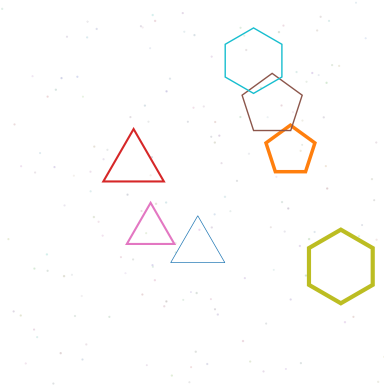[{"shape": "triangle", "thickness": 0.5, "radius": 0.41, "center": [0.514, 0.358]}, {"shape": "pentagon", "thickness": 2.5, "radius": 0.33, "center": [0.754, 0.608]}, {"shape": "triangle", "thickness": 1.5, "radius": 0.45, "center": [0.347, 0.574]}, {"shape": "pentagon", "thickness": 1, "radius": 0.41, "center": [0.707, 0.727]}, {"shape": "triangle", "thickness": 1.5, "radius": 0.36, "center": [0.391, 0.402]}, {"shape": "hexagon", "thickness": 3, "radius": 0.48, "center": [0.885, 0.308]}, {"shape": "hexagon", "thickness": 1, "radius": 0.43, "center": [0.659, 0.842]}]